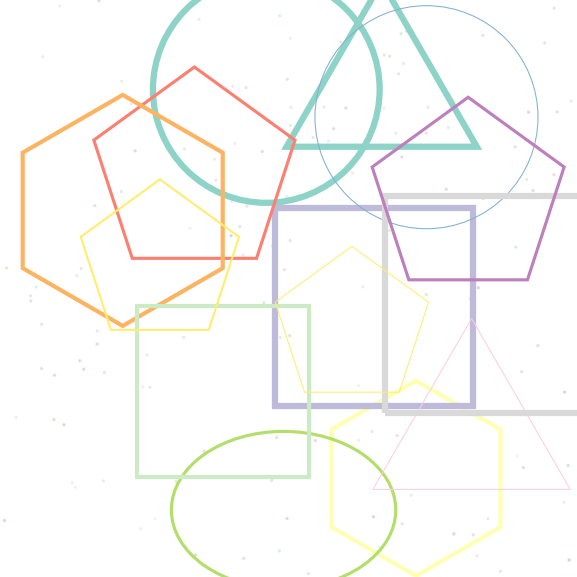[{"shape": "circle", "thickness": 3, "radius": 0.98, "center": [0.461, 0.844]}, {"shape": "triangle", "thickness": 3, "radius": 0.95, "center": [0.661, 0.84]}, {"shape": "hexagon", "thickness": 2, "radius": 0.84, "center": [0.72, 0.171]}, {"shape": "square", "thickness": 3, "radius": 0.86, "center": [0.648, 0.467]}, {"shape": "pentagon", "thickness": 1.5, "radius": 0.92, "center": [0.337, 0.7]}, {"shape": "circle", "thickness": 0.5, "radius": 0.97, "center": [0.738, 0.796]}, {"shape": "hexagon", "thickness": 2, "radius": 1.0, "center": [0.212, 0.635]}, {"shape": "oval", "thickness": 1.5, "radius": 0.97, "center": [0.491, 0.116]}, {"shape": "triangle", "thickness": 0.5, "radius": 0.99, "center": [0.817, 0.25]}, {"shape": "square", "thickness": 3, "radius": 0.94, "center": [0.855, 0.472]}, {"shape": "pentagon", "thickness": 1.5, "radius": 0.87, "center": [0.811, 0.656]}, {"shape": "square", "thickness": 2, "radius": 0.74, "center": [0.386, 0.322]}, {"shape": "pentagon", "thickness": 1, "radius": 0.72, "center": [0.277, 0.544]}, {"shape": "pentagon", "thickness": 0.5, "radius": 0.7, "center": [0.609, 0.433]}]